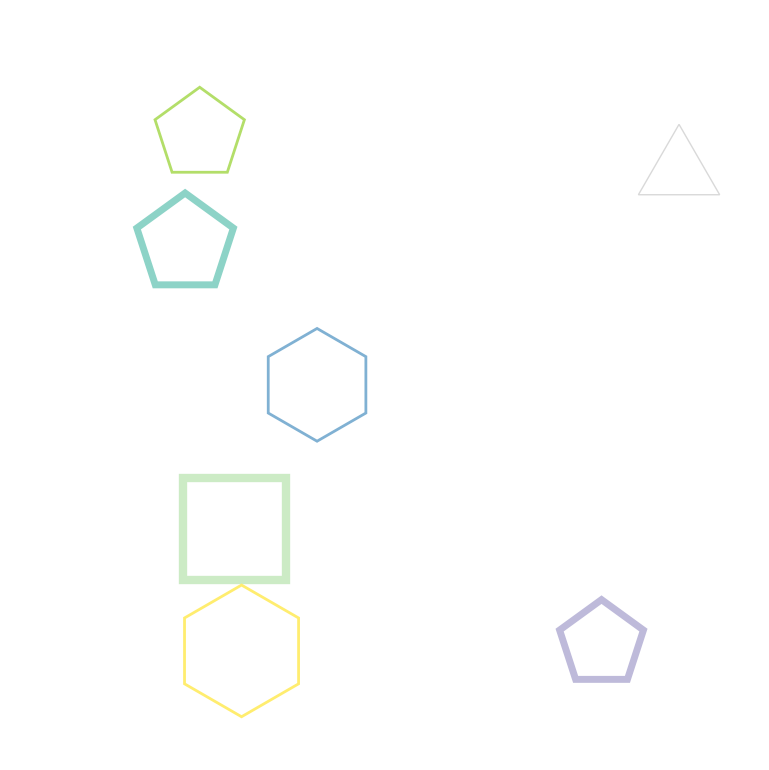[{"shape": "pentagon", "thickness": 2.5, "radius": 0.33, "center": [0.24, 0.683]}, {"shape": "pentagon", "thickness": 2.5, "radius": 0.29, "center": [0.781, 0.164]}, {"shape": "hexagon", "thickness": 1, "radius": 0.37, "center": [0.412, 0.5]}, {"shape": "pentagon", "thickness": 1, "radius": 0.31, "center": [0.259, 0.826]}, {"shape": "triangle", "thickness": 0.5, "radius": 0.3, "center": [0.882, 0.778]}, {"shape": "square", "thickness": 3, "radius": 0.33, "center": [0.304, 0.313]}, {"shape": "hexagon", "thickness": 1, "radius": 0.43, "center": [0.314, 0.155]}]